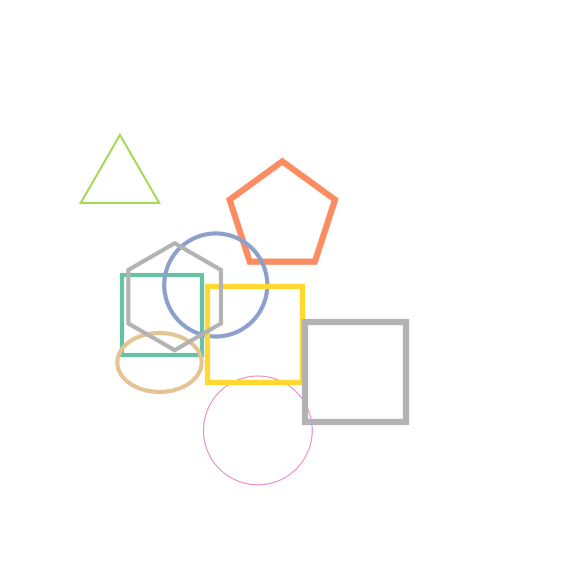[{"shape": "square", "thickness": 2, "radius": 0.35, "center": [0.28, 0.454]}, {"shape": "pentagon", "thickness": 3, "radius": 0.48, "center": [0.489, 0.624]}, {"shape": "circle", "thickness": 2, "radius": 0.45, "center": [0.374, 0.506]}, {"shape": "circle", "thickness": 0.5, "radius": 0.47, "center": [0.447, 0.254]}, {"shape": "triangle", "thickness": 1, "radius": 0.39, "center": [0.208, 0.687]}, {"shape": "square", "thickness": 2.5, "radius": 0.41, "center": [0.441, 0.421]}, {"shape": "oval", "thickness": 2, "radius": 0.36, "center": [0.276, 0.372]}, {"shape": "hexagon", "thickness": 2, "radius": 0.46, "center": [0.302, 0.485]}, {"shape": "square", "thickness": 3, "radius": 0.43, "center": [0.616, 0.356]}]